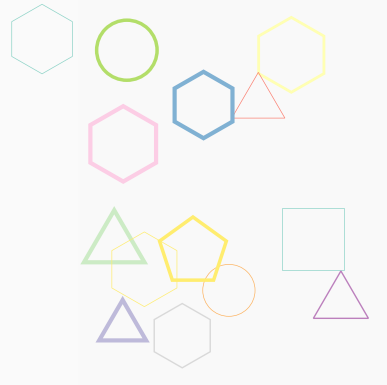[{"shape": "hexagon", "thickness": 0.5, "radius": 0.45, "center": [0.109, 0.899]}, {"shape": "square", "thickness": 0.5, "radius": 0.4, "center": [0.808, 0.378]}, {"shape": "hexagon", "thickness": 2, "radius": 0.49, "center": [0.752, 0.858]}, {"shape": "triangle", "thickness": 3, "radius": 0.35, "center": [0.317, 0.151]}, {"shape": "triangle", "thickness": 0.5, "radius": 0.4, "center": [0.667, 0.733]}, {"shape": "hexagon", "thickness": 3, "radius": 0.43, "center": [0.525, 0.727]}, {"shape": "circle", "thickness": 0.5, "radius": 0.34, "center": [0.591, 0.246]}, {"shape": "circle", "thickness": 2.5, "radius": 0.39, "center": [0.327, 0.87]}, {"shape": "hexagon", "thickness": 3, "radius": 0.49, "center": [0.318, 0.626]}, {"shape": "hexagon", "thickness": 1, "radius": 0.42, "center": [0.47, 0.128]}, {"shape": "triangle", "thickness": 1, "radius": 0.41, "center": [0.88, 0.214]}, {"shape": "triangle", "thickness": 3, "radius": 0.45, "center": [0.295, 0.364]}, {"shape": "hexagon", "thickness": 0.5, "radius": 0.49, "center": [0.373, 0.301]}, {"shape": "pentagon", "thickness": 2.5, "radius": 0.45, "center": [0.498, 0.346]}]